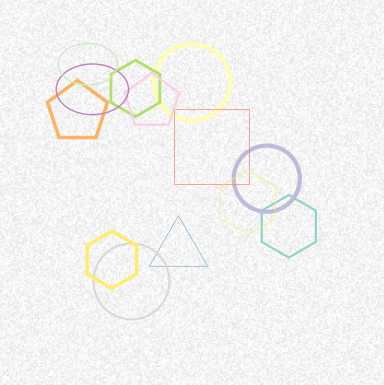[{"shape": "hexagon", "thickness": 1.5, "radius": 0.41, "center": [0.75, 0.412]}, {"shape": "circle", "thickness": 3, "radius": 0.5, "center": [0.499, 0.786]}, {"shape": "circle", "thickness": 3, "radius": 0.43, "center": [0.693, 0.536]}, {"shape": "square", "thickness": 0.5, "radius": 0.49, "center": [0.549, 0.62]}, {"shape": "triangle", "thickness": 0.5, "radius": 0.44, "center": [0.464, 0.352]}, {"shape": "pentagon", "thickness": 2.5, "radius": 0.41, "center": [0.201, 0.709]}, {"shape": "hexagon", "thickness": 2, "radius": 0.37, "center": [0.352, 0.77]}, {"shape": "pentagon", "thickness": 1.5, "radius": 0.37, "center": [0.394, 0.736]}, {"shape": "circle", "thickness": 1.5, "radius": 0.49, "center": [0.341, 0.269]}, {"shape": "oval", "thickness": 1, "radius": 0.47, "center": [0.24, 0.768]}, {"shape": "oval", "thickness": 1, "radius": 0.39, "center": [0.228, 0.833]}, {"shape": "hexagon", "thickness": 2.5, "radius": 0.37, "center": [0.291, 0.325]}, {"shape": "hexagon", "thickness": 0.5, "radius": 0.41, "center": [0.643, 0.474]}]